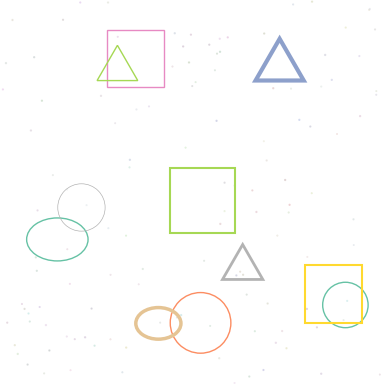[{"shape": "oval", "thickness": 1, "radius": 0.4, "center": [0.149, 0.378]}, {"shape": "circle", "thickness": 1, "radius": 0.29, "center": [0.897, 0.208]}, {"shape": "circle", "thickness": 1, "radius": 0.39, "center": [0.521, 0.161]}, {"shape": "triangle", "thickness": 3, "radius": 0.36, "center": [0.726, 0.827]}, {"shape": "square", "thickness": 1, "radius": 0.37, "center": [0.352, 0.847]}, {"shape": "triangle", "thickness": 1, "radius": 0.31, "center": [0.305, 0.821]}, {"shape": "square", "thickness": 1.5, "radius": 0.42, "center": [0.527, 0.48]}, {"shape": "square", "thickness": 1.5, "radius": 0.37, "center": [0.867, 0.236]}, {"shape": "oval", "thickness": 2.5, "radius": 0.29, "center": [0.411, 0.16]}, {"shape": "triangle", "thickness": 2, "radius": 0.3, "center": [0.63, 0.304]}, {"shape": "circle", "thickness": 0.5, "radius": 0.31, "center": [0.212, 0.461]}]